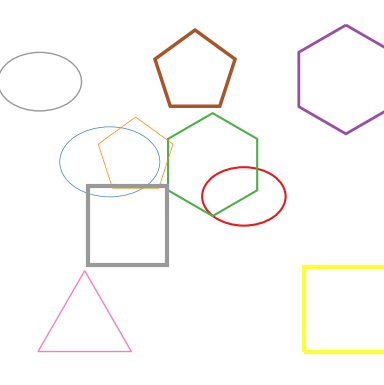[{"shape": "oval", "thickness": 1.5, "radius": 0.54, "center": [0.633, 0.49]}, {"shape": "oval", "thickness": 0.5, "radius": 0.65, "center": [0.285, 0.58]}, {"shape": "hexagon", "thickness": 1.5, "radius": 0.67, "center": [0.552, 0.572]}, {"shape": "hexagon", "thickness": 2, "radius": 0.71, "center": [0.899, 0.794]}, {"shape": "pentagon", "thickness": 0.5, "radius": 0.51, "center": [0.352, 0.594]}, {"shape": "square", "thickness": 3, "radius": 0.55, "center": [0.899, 0.197]}, {"shape": "pentagon", "thickness": 2.5, "radius": 0.55, "center": [0.507, 0.813]}, {"shape": "triangle", "thickness": 1, "radius": 0.7, "center": [0.22, 0.157]}, {"shape": "square", "thickness": 3, "radius": 0.51, "center": [0.33, 0.414]}, {"shape": "oval", "thickness": 1, "radius": 0.54, "center": [0.103, 0.788]}]